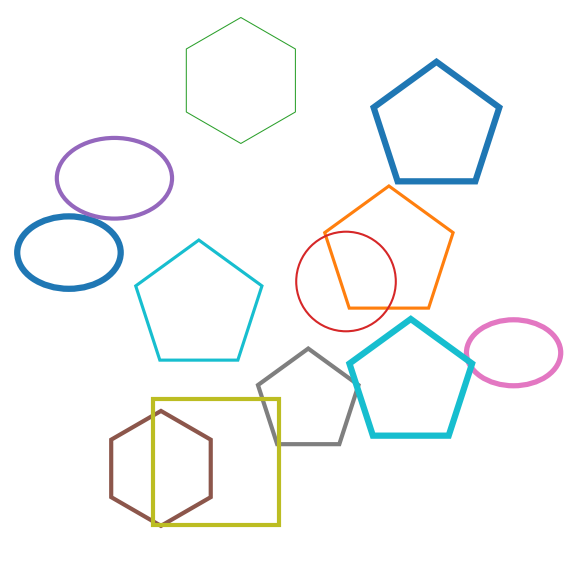[{"shape": "pentagon", "thickness": 3, "radius": 0.57, "center": [0.756, 0.778]}, {"shape": "oval", "thickness": 3, "radius": 0.45, "center": [0.119, 0.562]}, {"shape": "pentagon", "thickness": 1.5, "radius": 0.58, "center": [0.673, 0.56]}, {"shape": "hexagon", "thickness": 0.5, "radius": 0.55, "center": [0.417, 0.86]}, {"shape": "circle", "thickness": 1, "radius": 0.43, "center": [0.599, 0.512]}, {"shape": "oval", "thickness": 2, "radius": 0.5, "center": [0.198, 0.69]}, {"shape": "hexagon", "thickness": 2, "radius": 0.5, "center": [0.279, 0.188]}, {"shape": "oval", "thickness": 2.5, "radius": 0.41, "center": [0.889, 0.388]}, {"shape": "pentagon", "thickness": 2, "radius": 0.46, "center": [0.534, 0.304]}, {"shape": "square", "thickness": 2, "radius": 0.55, "center": [0.375, 0.199]}, {"shape": "pentagon", "thickness": 3, "radius": 0.56, "center": [0.711, 0.335]}, {"shape": "pentagon", "thickness": 1.5, "radius": 0.57, "center": [0.344, 0.469]}]